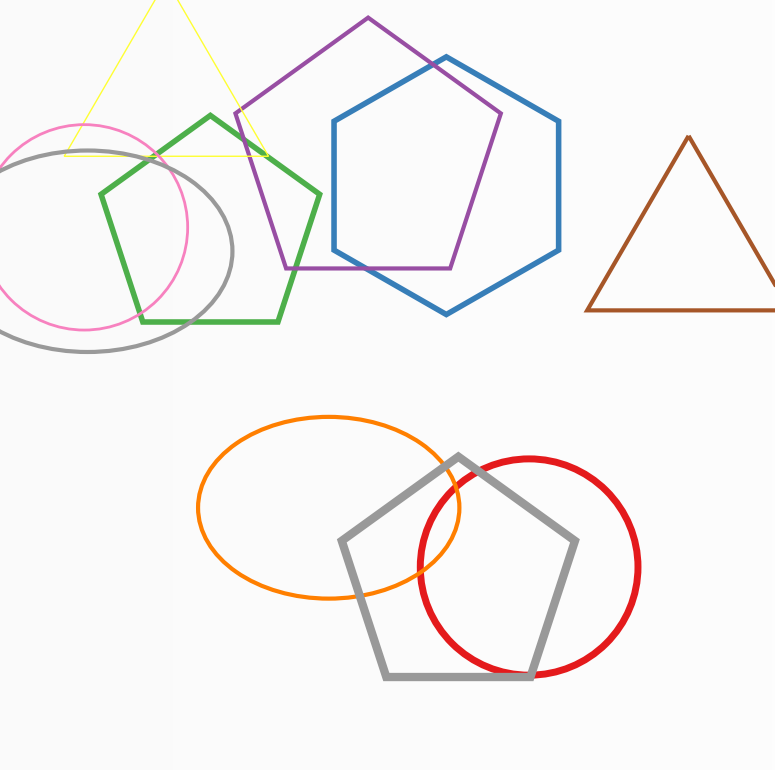[{"shape": "circle", "thickness": 2.5, "radius": 0.7, "center": [0.683, 0.264]}, {"shape": "hexagon", "thickness": 2, "radius": 0.84, "center": [0.576, 0.759]}, {"shape": "pentagon", "thickness": 2, "radius": 0.74, "center": [0.271, 0.702]}, {"shape": "pentagon", "thickness": 1.5, "radius": 0.9, "center": [0.475, 0.797]}, {"shape": "oval", "thickness": 1.5, "radius": 0.84, "center": [0.424, 0.341]}, {"shape": "triangle", "thickness": 0.5, "radius": 0.76, "center": [0.215, 0.873]}, {"shape": "triangle", "thickness": 1.5, "radius": 0.76, "center": [0.889, 0.672]}, {"shape": "circle", "thickness": 1, "radius": 0.67, "center": [0.109, 0.705]}, {"shape": "pentagon", "thickness": 3, "radius": 0.79, "center": [0.591, 0.249]}, {"shape": "oval", "thickness": 1.5, "radius": 0.93, "center": [0.113, 0.674]}]